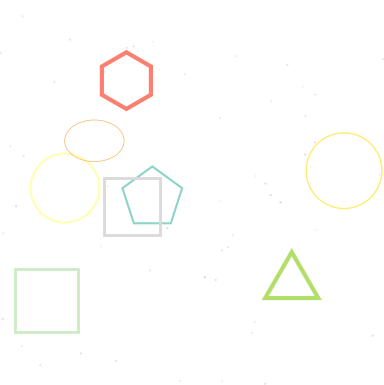[{"shape": "pentagon", "thickness": 1.5, "radius": 0.41, "center": [0.396, 0.486]}, {"shape": "circle", "thickness": 1.5, "radius": 0.45, "center": [0.169, 0.512]}, {"shape": "hexagon", "thickness": 3, "radius": 0.37, "center": [0.328, 0.791]}, {"shape": "oval", "thickness": 0.5, "radius": 0.39, "center": [0.245, 0.634]}, {"shape": "triangle", "thickness": 3, "radius": 0.4, "center": [0.758, 0.266]}, {"shape": "square", "thickness": 2, "radius": 0.37, "center": [0.343, 0.464]}, {"shape": "square", "thickness": 2, "radius": 0.41, "center": [0.122, 0.218]}, {"shape": "circle", "thickness": 1, "radius": 0.49, "center": [0.894, 0.557]}]